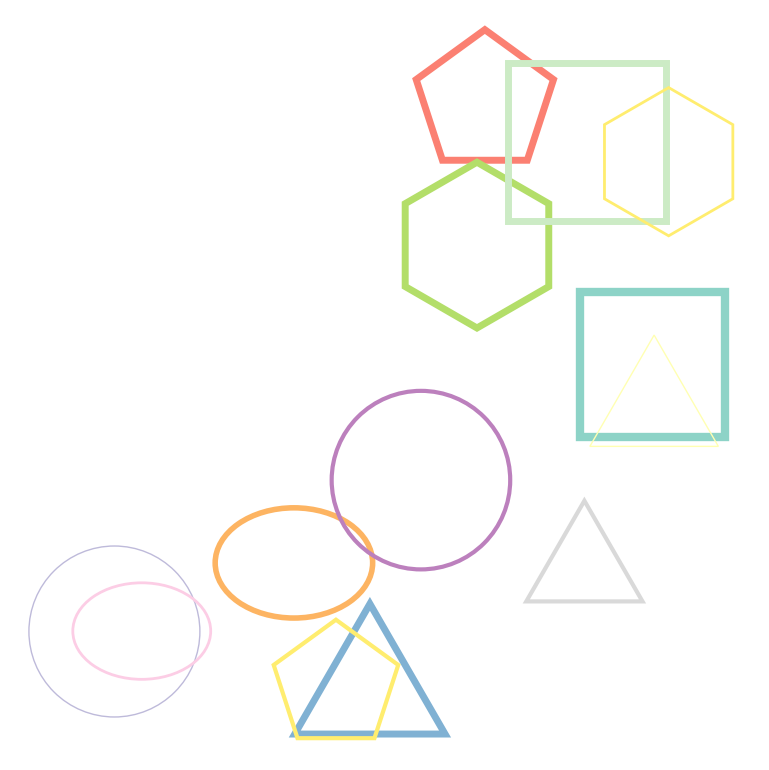[{"shape": "square", "thickness": 3, "radius": 0.47, "center": [0.848, 0.527]}, {"shape": "triangle", "thickness": 0.5, "radius": 0.48, "center": [0.849, 0.468]}, {"shape": "circle", "thickness": 0.5, "radius": 0.56, "center": [0.149, 0.18]}, {"shape": "pentagon", "thickness": 2.5, "radius": 0.47, "center": [0.63, 0.868]}, {"shape": "triangle", "thickness": 2.5, "radius": 0.56, "center": [0.48, 0.103]}, {"shape": "oval", "thickness": 2, "radius": 0.51, "center": [0.382, 0.269]}, {"shape": "hexagon", "thickness": 2.5, "radius": 0.54, "center": [0.619, 0.682]}, {"shape": "oval", "thickness": 1, "radius": 0.45, "center": [0.184, 0.18]}, {"shape": "triangle", "thickness": 1.5, "radius": 0.44, "center": [0.759, 0.263]}, {"shape": "circle", "thickness": 1.5, "radius": 0.58, "center": [0.547, 0.376]}, {"shape": "square", "thickness": 2.5, "radius": 0.51, "center": [0.762, 0.815]}, {"shape": "pentagon", "thickness": 1.5, "radius": 0.43, "center": [0.436, 0.11]}, {"shape": "hexagon", "thickness": 1, "radius": 0.48, "center": [0.868, 0.79]}]